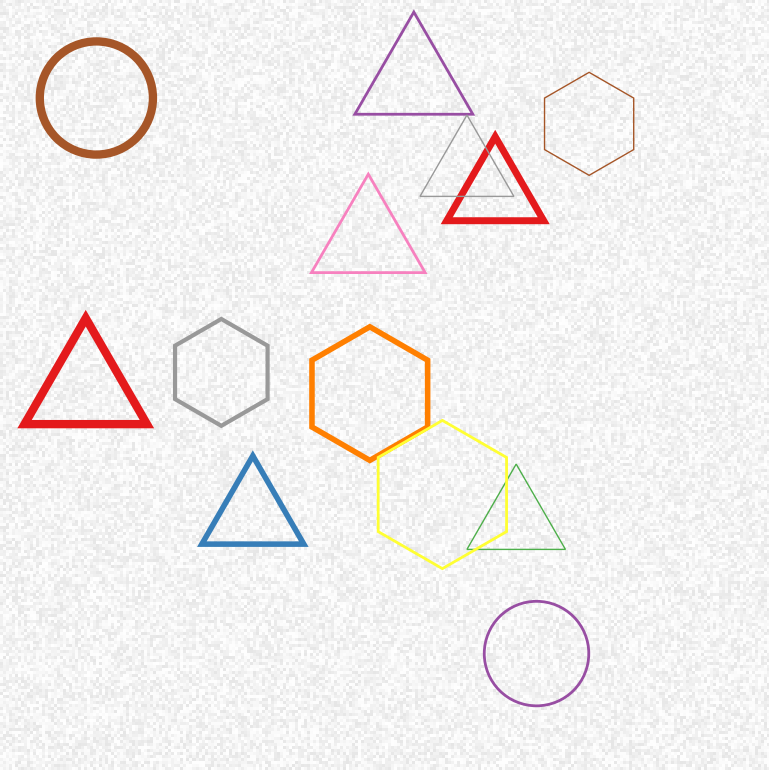[{"shape": "triangle", "thickness": 2.5, "radius": 0.36, "center": [0.643, 0.75]}, {"shape": "triangle", "thickness": 3, "radius": 0.46, "center": [0.111, 0.495]}, {"shape": "triangle", "thickness": 2, "radius": 0.38, "center": [0.328, 0.332]}, {"shape": "triangle", "thickness": 0.5, "radius": 0.37, "center": [0.67, 0.323]}, {"shape": "circle", "thickness": 1, "radius": 0.34, "center": [0.697, 0.151]}, {"shape": "triangle", "thickness": 1, "radius": 0.44, "center": [0.537, 0.896]}, {"shape": "hexagon", "thickness": 2, "radius": 0.43, "center": [0.48, 0.489]}, {"shape": "hexagon", "thickness": 1, "radius": 0.48, "center": [0.575, 0.358]}, {"shape": "circle", "thickness": 3, "radius": 0.37, "center": [0.125, 0.873]}, {"shape": "hexagon", "thickness": 0.5, "radius": 0.33, "center": [0.765, 0.839]}, {"shape": "triangle", "thickness": 1, "radius": 0.43, "center": [0.478, 0.689]}, {"shape": "triangle", "thickness": 0.5, "radius": 0.35, "center": [0.606, 0.78]}, {"shape": "hexagon", "thickness": 1.5, "radius": 0.35, "center": [0.287, 0.516]}]